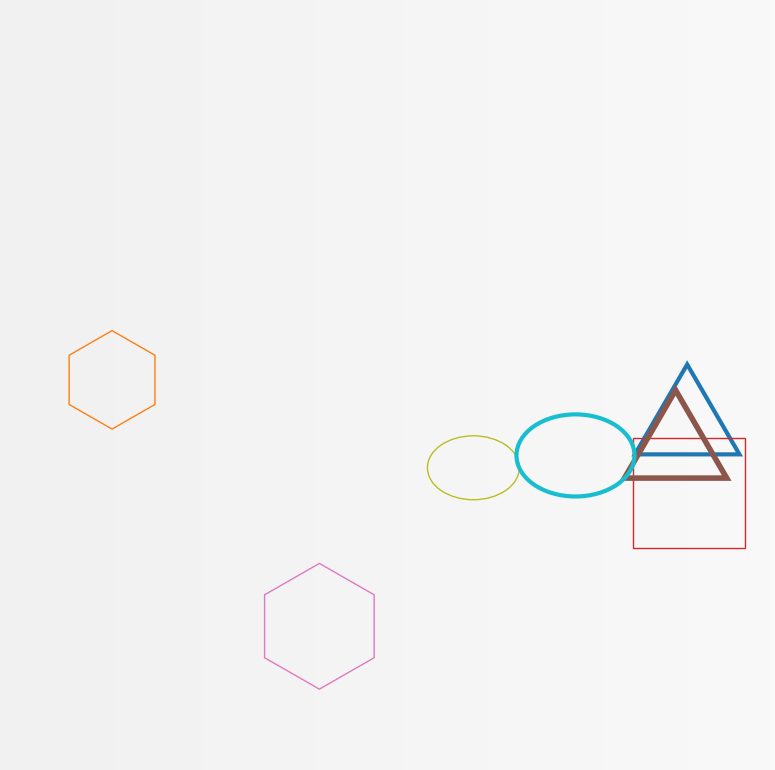[{"shape": "triangle", "thickness": 1.5, "radius": 0.39, "center": [0.887, 0.449]}, {"shape": "hexagon", "thickness": 0.5, "radius": 0.32, "center": [0.145, 0.507]}, {"shape": "square", "thickness": 0.5, "radius": 0.36, "center": [0.889, 0.36]}, {"shape": "triangle", "thickness": 2, "radius": 0.38, "center": [0.872, 0.417]}, {"shape": "hexagon", "thickness": 0.5, "radius": 0.41, "center": [0.412, 0.187]}, {"shape": "oval", "thickness": 0.5, "radius": 0.3, "center": [0.611, 0.393]}, {"shape": "oval", "thickness": 1.5, "radius": 0.38, "center": [0.743, 0.409]}]